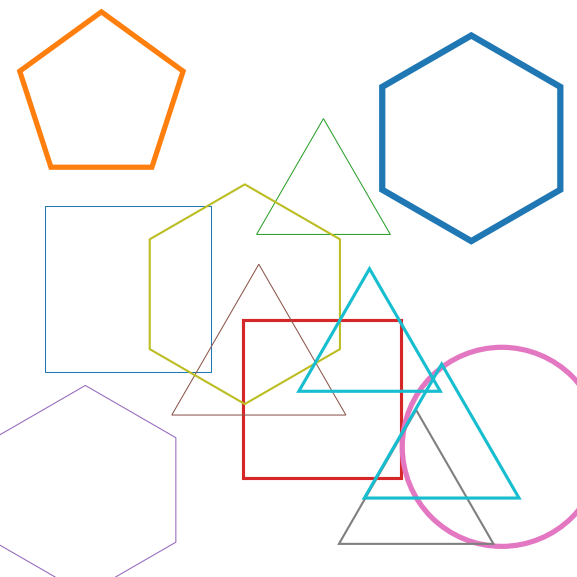[{"shape": "square", "thickness": 0.5, "radius": 0.72, "center": [0.222, 0.498]}, {"shape": "hexagon", "thickness": 3, "radius": 0.89, "center": [0.816, 0.76]}, {"shape": "pentagon", "thickness": 2.5, "radius": 0.74, "center": [0.176, 0.83]}, {"shape": "triangle", "thickness": 0.5, "radius": 0.67, "center": [0.56, 0.66]}, {"shape": "square", "thickness": 1.5, "radius": 0.68, "center": [0.558, 0.309]}, {"shape": "hexagon", "thickness": 0.5, "radius": 0.9, "center": [0.148, 0.151]}, {"shape": "triangle", "thickness": 0.5, "radius": 0.87, "center": [0.448, 0.368]}, {"shape": "circle", "thickness": 2.5, "radius": 0.86, "center": [0.869, 0.225]}, {"shape": "triangle", "thickness": 1, "radius": 0.77, "center": [0.721, 0.135]}, {"shape": "hexagon", "thickness": 1, "radius": 0.95, "center": [0.424, 0.49]}, {"shape": "triangle", "thickness": 1.5, "radius": 0.77, "center": [0.765, 0.214]}, {"shape": "triangle", "thickness": 1.5, "radius": 0.71, "center": [0.64, 0.392]}]